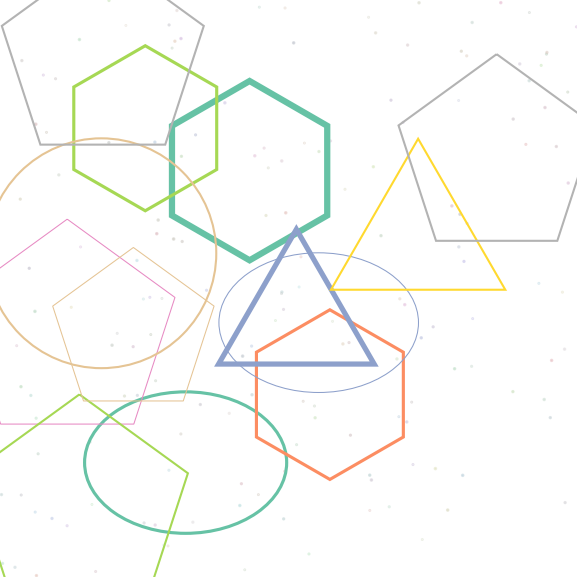[{"shape": "oval", "thickness": 1.5, "radius": 0.87, "center": [0.321, 0.198]}, {"shape": "hexagon", "thickness": 3, "radius": 0.78, "center": [0.432, 0.704]}, {"shape": "hexagon", "thickness": 1.5, "radius": 0.73, "center": [0.571, 0.316]}, {"shape": "triangle", "thickness": 2.5, "radius": 0.78, "center": [0.513, 0.446]}, {"shape": "oval", "thickness": 0.5, "radius": 0.86, "center": [0.552, 0.44]}, {"shape": "pentagon", "thickness": 0.5, "radius": 0.98, "center": [0.116, 0.423]}, {"shape": "pentagon", "thickness": 1, "radius": 0.99, "center": [0.137, 0.119]}, {"shape": "hexagon", "thickness": 1.5, "radius": 0.71, "center": [0.252, 0.777]}, {"shape": "triangle", "thickness": 1, "radius": 0.87, "center": [0.724, 0.585]}, {"shape": "circle", "thickness": 1, "radius": 0.99, "center": [0.176, 0.561]}, {"shape": "pentagon", "thickness": 0.5, "radius": 0.73, "center": [0.231, 0.424]}, {"shape": "pentagon", "thickness": 1, "radius": 0.92, "center": [0.178, 0.897]}, {"shape": "pentagon", "thickness": 1, "radius": 0.89, "center": [0.86, 0.727]}]